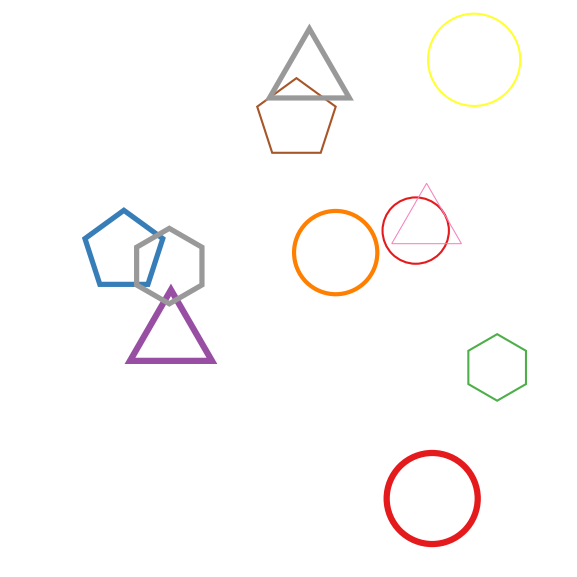[{"shape": "circle", "thickness": 1, "radius": 0.29, "center": [0.72, 0.6]}, {"shape": "circle", "thickness": 3, "radius": 0.39, "center": [0.748, 0.136]}, {"shape": "pentagon", "thickness": 2.5, "radius": 0.35, "center": [0.214, 0.564]}, {"shape": "hexagon", "thickness": 1, "radius": 0.29, "center": [0.861, 0.363]}, {"shape": "triangle", "thickness": 3, "radius": 0.41, "center": [0.296, 0.415]}, {"shape": "circle", "thickness": 2, "radius": 0.36, "center": [0.581, 0.562]}, {"shape": "circle", "thickness": 1, "radius": 0.4, "center": [0.821, 0.896]}, {"shape": "pentagon", "thickness": 1, "radius": 0.36, "center": [0.513, 0.792]}, {"shape": "triangle", "thickness": 0.5, "radius": 0.35, "center": [0.739, 0.612]}, {"shape": "triangle", "thickness": 2.5, "radius": 0.4, "center": [0.536, 0.869]}, {"shape": "hexagon", "thickness": 2.5, "radius": 0.33, "center": [0.293, 0.538]}]